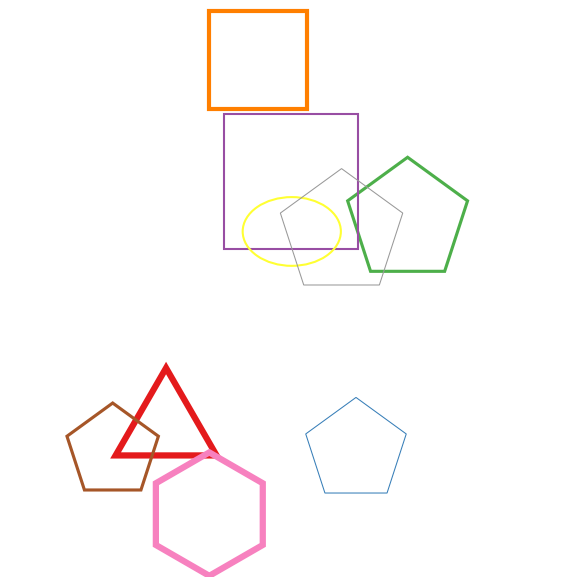[{"shape": "triangle", "thickness": 3, "radius": 0.5, "center": [0.288, 0.261]}, {"shape": "pentagon", "thickness": 0.5, "radius": 0.46, "center": [0.616, 0.219]}, {"shape": "pentagon", "thickness": 1.5, "radius": 0.55, "center": [0.706, 0.618]}, {"shape": "square", "thickness": 1, "radius": 0.58, "center": [0.504, 0.685]}, {"shape": "square", "thickness": 2, "radius": 0.43, "center": [0.447, 0.895]}, {"shape": "oval", "thickness": 1, "radius": 0.43, "center": [0.505, 0.598]}, {"shape": "pentagon", "thickness": 1.5, "radius": 0.42, "center": [0.195, 0.218]}, {"shape": "hexagon", "thickness": 3, "radius": 0.53, "center": [0.362, 0.109]}, {"shape": "pentagon", "thickness": 0.5, "radius": 0.56, "center": [0.591, 0.596]}]